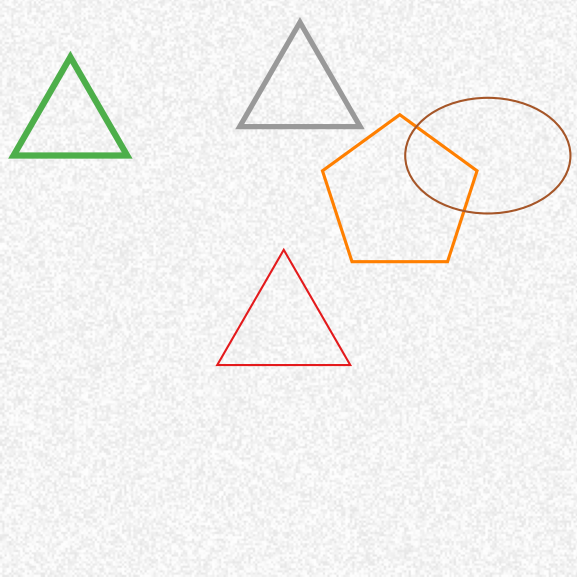[{"shape": "triangle", "thickness": 1, "radius": 0.67, "center": [0.491, 0.434]}, {"shape": "triangle", "thickness": 3, "radius": 0.57, "center": [0.122, 0.787]}, {"shape": "pentagon", "thickness": 1.5, "radius": 0.7, "center": [0.692, 0.66]}, {"shape": "oval", "thickness": 1, "radius": 0.72, "center": [0.845, 0.73]}, {"shape": "triangle", "thickness": 2.5, "radius": 0.6, "center": [0.519, 0.84]}]